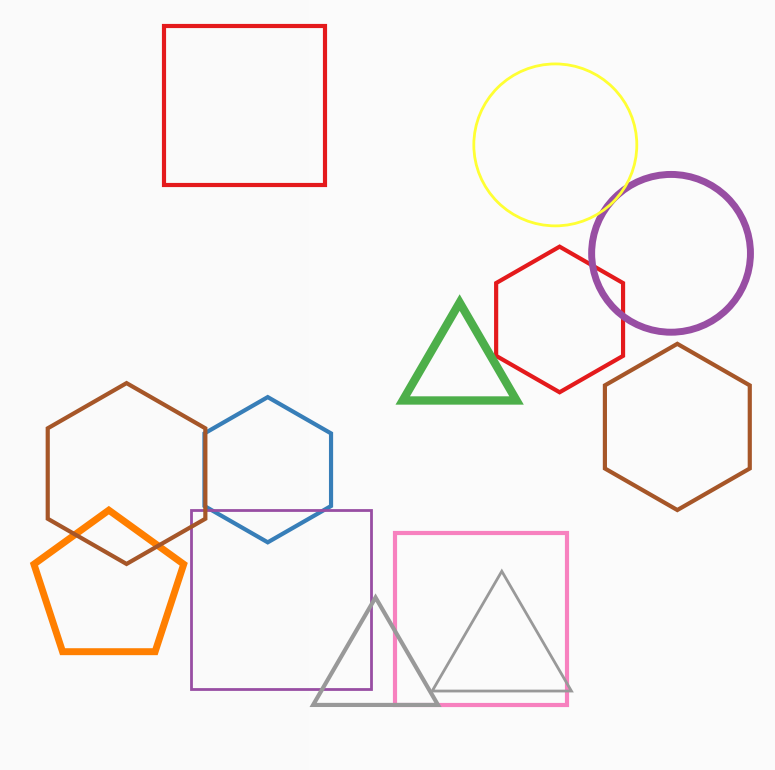[{"shape": "square", "thickness": 1.5, "radius": 0.52, "center": [0.315, 0.863]}, {"shape": "hexagon", "thickness": 1.5, "radius": 0.47, "center": [0.722, 0.585]}, {"shape": "hexagon", "thickness": 1.5, "radius": 0.47, "center": [0.345, 0.39]}, {"shape": "triangle", "thickness": 3, "radius": 0.42, "center": [0.593, 0.522]}, {"shape": "circle", "thickness": 2.5, "radius": 0.51, "center": [0.866, 0.671]}, {"shape": "square", "thickness": 1, "radius": 0.58, "center": [0.362, 0.222]}, {"shape": "pentagon", "thickness": 2.5, "radius": 0.51, "center": [0.14, 0.236]}, {"shape": "circle", "thickness": 1, "radius": 0.53, "center": [0.717, 0.812]}, {"shape": "hexagon", "thickness": 1.5, "radius": 0.54, "center": [0.874, 0.446]}, {"shape": "hexagon", "thickness": 1.5, "radius": 0.59, "center": [0.163, 0.385]}, {"shape": "square", "thickness": 1.5, "radius": 0.56, "center": [0.62, 0.196]}, {"shape": "triangle", "thickness": 1.5, "radius": 0.47, "center": [0.485, 0.131]}, {"shape": "triangle", "thickness": 1, "radius": 0.52, "center": [0.647, 0.154]}]